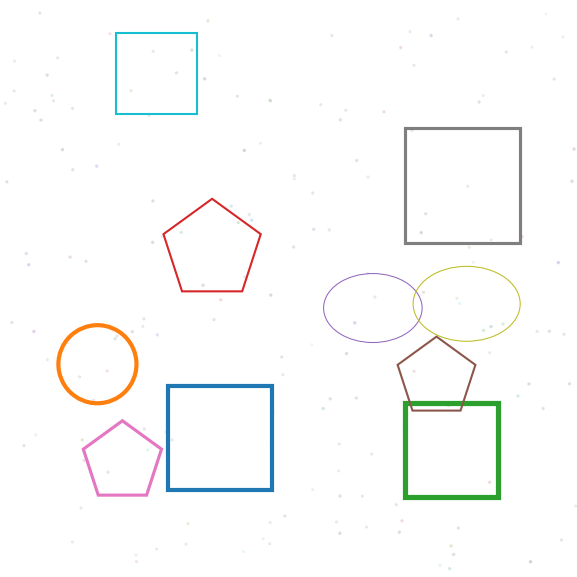[{"shape": "square", "thickness": 2, "radius": 0.45, "center": [0.382, 0.241]}, {"shape": "circle", "thickness": 2, "radius": 0.34, "center": [0.169, 0.368]}, {"shape": "square", "thickness": 2.5, "radius": 0.41, "center": [0.782, 0.22]}, {"shape": "pentagon", "thickness": 1, "radius": 0.44, "center": [0.367, 0.566]}, {"shape": "oval", "thickness": 0.5, "radius": 0.43, "center": [0.646, 0.466]}, {"shape": "pentagon", "thickness": 1, "radius": 0.35, "center": [0.756, 0.345]}, {"shape": "pentagon", "thickness": 1.5, "radius": 0.36, "center": [0.212, 0.199]}, {"shape": "square", "thickness": 1.5, "radius": 0.5, "center": [0.801, 0.678]}, {"shape": "oval", "thickness": 0.5, "radius": 0.46, "center": [0.808, 0.473]}, {"shape": "square", "thickness": 1, "radius": 0.35, "center": [0.271, 0.872]}]